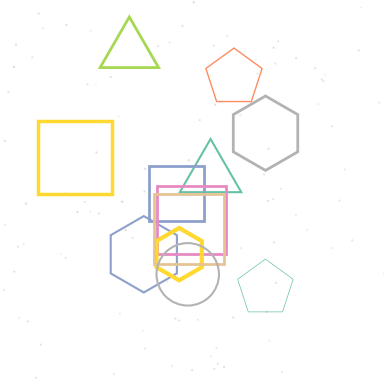[{"shape": "triangle", "thickness": 1.5, "radius": 0.46, "center": [0.547, 0.547]}, {"shape": "pentagon", "thickness": 0.5, "radius": 0.38, "center": [0.689, 0.251]}, {"shape": "pentagon", "thickness": 1, "radius": 0.38, "center": [0.608, 0.798]}, {"shape": "square", "thickness": 2, "radius": 0.36, "center": [0.458, 0.498]}, {"shape": "hexagon", "thickness": 1.5, "radius": 0.5, "center": [0.374, 0.34]}, {"shape": "square", "thickness": 2, "radius": 0.44, "center": [0.497, 0.429]}, {"shape": "triangle", "thickness": 2, "radius": 0.44, "center": [0.336, 0.868]}, {"shape": "hexagon", "thickness": 3, "radius": 0.34, "center": [0.465, 0.34]}, {"shape": "square", "thickness": 2.5, "radius": 0.48, "center": [0.195, 0.591]}, {"shape": "square", "thickness": 2, "radius": 0.46, "center": [0.491, 0.404]}, {"shape": "circle", "thickness": 1.5, "radius": 0.41, "center": [0.488, 0.287]}, {"shape": "hexagon", "thickness": 2, "radius": 0.48, "center": [0.69, 0.654]}]